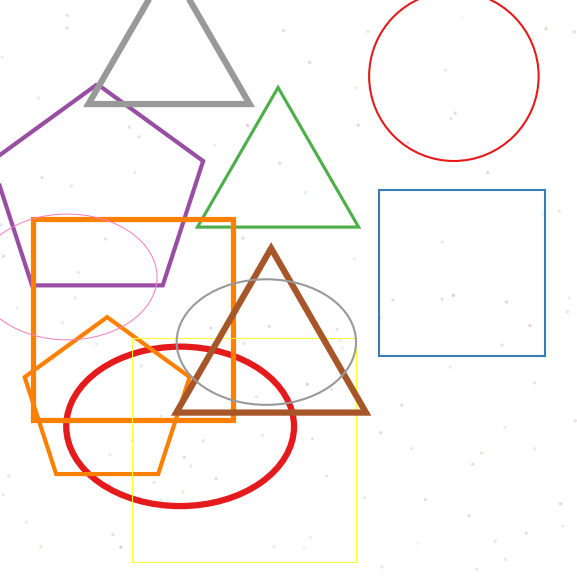[{"shape": "circle", "thickness": 1, "radius": 0.73, "center": [0.786, 0.867]}, {"shape": "oval", "thickness": 3, "radius": 0.99, "center": [0.312, 0.261]}, {"shape": "square", "thickness": 1, "radius": 0.72, "center": [0.799, 0.526]}, {"shape": "triangle", "thickness": 1.5, "radius": 0.81, "center": [0.481, 0.686]}, {"shape": "pentagon", "thickness": 2, "radius": 0.96, "center": [0.169, 0.661]}, {"shape": "square", "thickness": 2.5, "radius": 0.87, "center": [0.23, 0.446]}, {"shape": "pentagon", "thickness": 2, "radius": 0.75, "center": [0.186, 0.3]}, {"shape": "square", "thickness": 0.5, "radius": 0.97, "center": [0.422, 0.22]}, {"shape": "triangle", "thickness": 3, "radius": 0.95, "center": [0.47, 0.38]}, {"shape": "oval", "thickness": 0.5, "radius": 0.78, "center": [0.116, 0.52]}, {"shape": "oval", "thickness": 1, "radius": 0.78, "center": [0.461, 0.407]}, {"shape": "triangle", "thickness": 3, "radius": 0.81, "center": [0.293, 0.9]}]